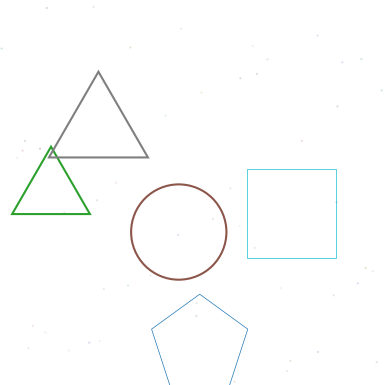[{"shape": "pentagon", "thickness": 0.5, "radius": 0.66, "center": [0.519, 0.104]}, {"shape": "triangle", "thickness": 1.5, "radius": 0.58, "center": [0.133, 0.502]}, {"shape": "circle", "thickness": 1.5, "radius": 0.62, "center": [0.464, 0.397]}, {"shape": "triangle", "thickness": 1.5, "radius": 0.74, "center": [0.256, 0.665]}, {"shape": "square", "thickness": 0.5, "radius": 0.58, "center": [0.757, 0.445]}]